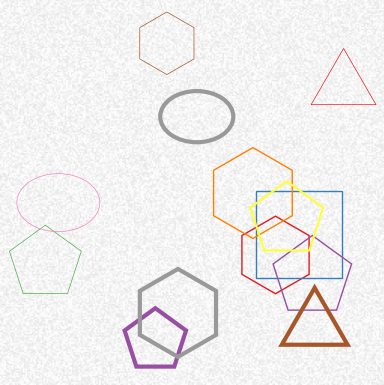[{"shape": "hexagon", "thickness": 1, "radius": 0.5, "center": [0.716, 0.338]}, {"shape": "triangle", "thickness": 0.5, "radius": 0.49, "center": [0.892, 0.777]}, {"shape": "square", "thickness": 1, "radius": 0.56, "center": [0.777, 0.39]}, {"shape": "pentagon", "thickness": 0.5, "radius": 0.49, "center": [0.118, 0.317]}, {"shape": "pentagon", "thickness": 3, "radius": 0.42, "center": [0.403, 0.116]}, {"shape": "pentagon", "thickness": 1, "radius": 0.54, "center": [0.811, 0.281]}, {"shape": "hexagon", "thickness": 1, "radius": 0.59, "center": [0.657, 0.499]}, {"shape": "pentagon", "thickness": 1.5, "radius": 0.5, "center": [0.745, 0.43]}, {"shape": "triangle", "thickness": 3, "radius": 0.49, "center": [0.817, 0.154]}, {"shape": "hexagon", "thickness": 0.5, "radius": 0.41, "center": [0.433, 0.888]}, {"shape": "oval", "thickness": 0.5, "radius": 0.54, "center": [0.151, 0.474]}, {"shape": "hexagon", "thickness": 3, "radius": 0.57, "center": [0.462, 0.187]}, {"shape": "oval", "thickness": 3, "radius": 0.47, "center": [0.511, 0.697]}]